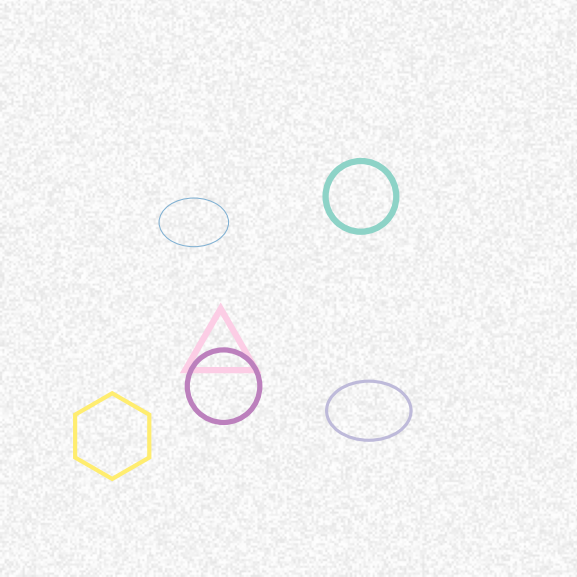[{"shape": "circle", "thickness": 3, "radius": 0.31, "center": [0.625, 0.659]}, {"shape": "oval", "thickness": 1.5, "radius": 0.37, "center": [0.639, 0.288]}, {"shape": "oval", "thickness": 0.5, "radius": 0.3, "center": [0.336, 0.614]}, {"shape": "triangle", "thickness": 3, "radius": 0.35, "center": [0.382, 0.394]}, {"shape": "circle", "thickness": 2.5, "radius": 0.31, "center": [0.387, 0.33]}, {"shape": "hexagon", "thickness": 2, "radius": 0.37, "center": [0.194, 0.244]}]